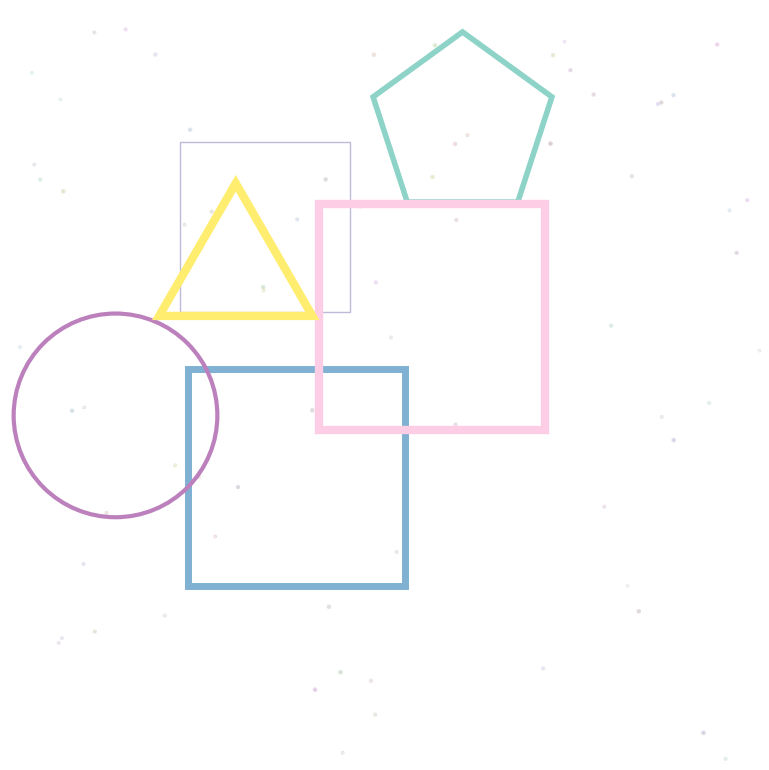[{"shape": "pentagon", "thickness": 2, "radius": 0.61, "center": [0.601, 0.836]}, {"shape": "square", "thickness": 0.5, "radius": 0.55, "center": [0.344, 0.705]}, {"shape": "square", "thickness": 2.5, "radius": 0.7, "center": [0.386, 0.38]}, {"shape": "square", "thickness": 3, "radius": 0.73, "center": [0.561, 0.588]}, {"shape": "circle", "thickness": 1.5, "radius": 0.66, "center": [0.15, 0.461]}, {"shape": "triangle", "thickness": 3, "radius": 0.57, "center": [0.306, 0.647]}]